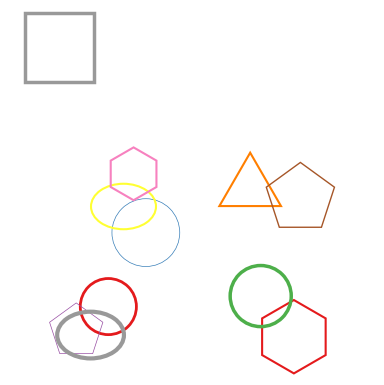[{"shape": "hexagon", "thickness": 1.5, "radius": 0.48, "center": [0.763, 0.125]}, {"shape": "circle", "thickness": 2, "radius": 0.36, "center": [0.281, 0.204]}, {"shape": "circle", "thickness": 0.5, "radius": 0.44, "center": [0.379, 0.396]}, {"shape": "circle", "thickness": 2.5, "radius": 0.4, "center": [0.677, 0.231]}, {"shape": "pentagon", "thickness": 0.5, "radius": 0.36, "center": [0.198, 0.14]}, {"shape": "triangle", "thickness": 1.5, "radius": 0.46, "center": [0.65, 0.511]}, {"shape": "oval", "thickness": 1.5, "radius": 0.42, "center": [0.321, 0.464]}, {"shape": "pentagon", "thickness": 1, "radius": 0.47, "center": [0.78, 0.485]}, {"shape": "hexagon", "thickness": 1.5, "radius": 0.34, "center": [0.347, 0.549]}, {"shape": "square", "thickness": 2.5, "radius": 0.45, "center": [0.154, 0.876]}, {"shape": "oval", "thickness": 3, "radius": 0.43, "center": [0.235, 0.13]}]